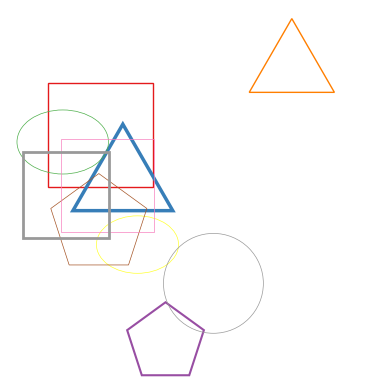[{"shape": "square", "thickness": 1, "radius": 0.68, "center": [0.261, 0.649]}, {"shape": "triangle", "thickness": 2.5, "radius": 0.75, "center": [0.319, 0.528]}, {"shape": "oval", "thickness": 0.5, "radius": 0.59, "center": [0.163, 0.631]}, {"shape": "pentagon", "thickness": 1.5, "radius": 0.52, "center": [0.43, 0.11]}, {"shape": "triangle", "thickness": 1, "radius": 0.64, "center": [0.758, 0.824]}, {"shape": "oval", "thickness": 0.5, "radius": 0.53, "center": [0.357, 0.365]}, {"shape": "pentagon", "thickness": 0.5, "radius": 0.66, "center": [0.257, 0.418]}, {"shape": "square", "thickness": 0.5, "radius": 0.6, "center": [0.278, 0.518]}, {"shape": "circle", "thickness": 0.5, "radius": 0.65, "center": [0.554, 0.264]}, {"shape": "square", "thickness": 2, "radius": 0.56, "center": [0.172, 0.493]}]